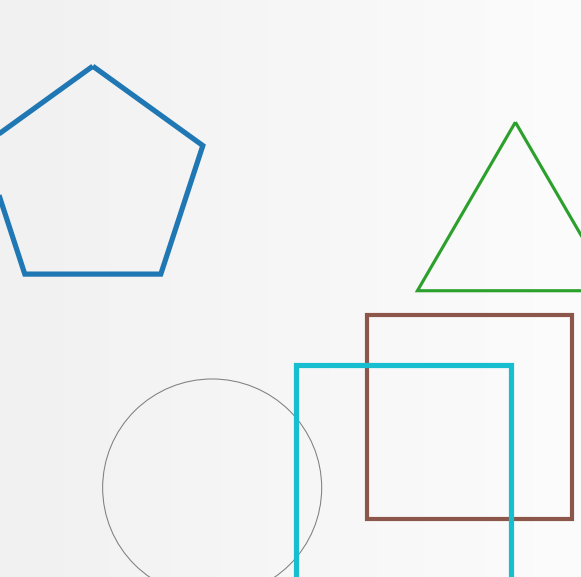[{"shape": "pentagon", "thickness": 2.5, "radius": 1.0, "center": [0.16, 0.686]}, {"shape": "triangle", "thickness": 1.5, "radius": 0.97, "center": [0.887, 0.593]}, {"shape": "square", "thickness": 2, "radius": 0.88, "center": [0.808, 0.276]}, {"shape": "circle", "thickness": 0.5, "radius": 0.94, "center": [0.365, 0.154]}, {"shape": "square", "thickness": 2.5, "radius": 0.93, "center": [0.694, 0.181]}]